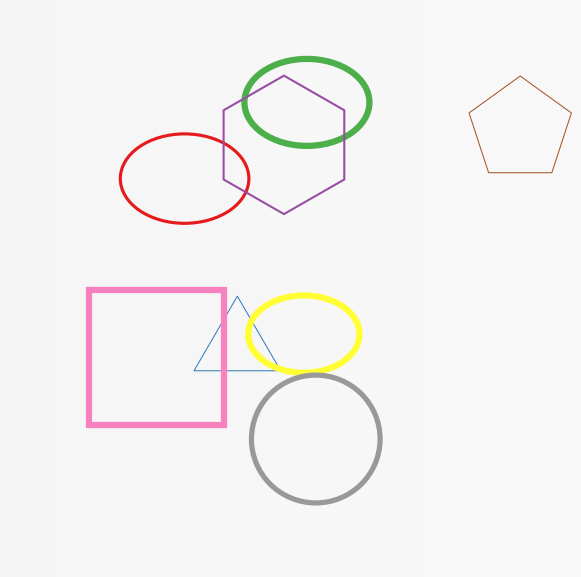[{"shape": "oval", "thickness": 1.5, "radius": 0.55, "center": [0.318, 0.69]}, {"shape": "triangle", "thickness": 0.5, "radius": 0.43, "center": [0.408, 0.4]}, {"shape": "oval", "thickness": 3, "radius": 0.54, "center": [0.528, 0.822]}, {"shape": "hexagon", "thickness": 1, "radius": 0.6, "center": [0.489, 0.748]}, {"shape": "oval", "thickness": 3, "radius": 0.48, "center": [0.523, 0.421]}, {"shape": "pentagon", "thickness": 0.5, "radius": 0.46, "center": [0.895, 0.775]}, {"shape": "square", "thickness": 3, "radius": 0.58, "center": [0.269, 0.38]}, {"shape": "circle", "thickness": 2.5, "radius": 0.55, "center": [0.543, 0.239]}]